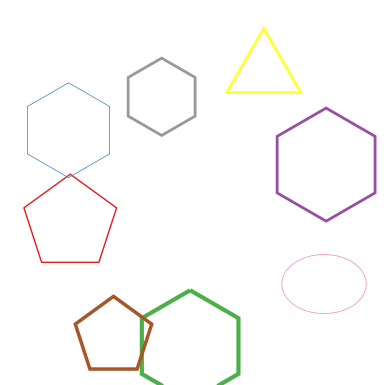[{"shape": "pentagon", "thickness": 1, "radius": 0.63, "center": [0.182, 0.421]}, {"shape": "hexagon", "thickness": 0.5, "radius": 0.62, "center": [0.178, 0.662]}, {"shape": "hexagon", "thickness": 3, "radius": 0.72, "center": [0.494, 0.101]}, {"shape": "hexagon", "thickness": 2, "radius": 0.73, "center": [0.847, 0.572]}, {"shape": "triangle", "thickness": 2, "radius": 0.55, "center": [0.685, 0.815]}, {"shape": "pentagon", "thickness": 2.5, "radius": 0.52, "center": [0.295, 0.126]}, {"shape": "oval", "thickness": 0.5, "radius": 0.55, "center": [0.842, 0.262]}, {"shape": "hexagon", "thickness": 2, "radius": 0.5, "center": [0.42, 0.749]}]